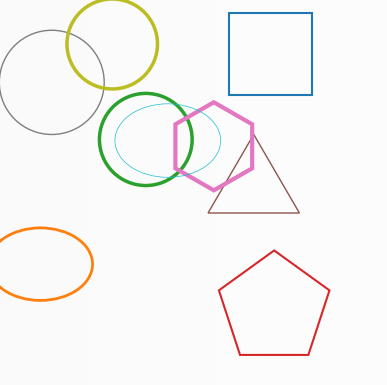[{"shape": "square", "thickness": 1.5, "radius": 0.53, "center": [0.699, 0.859]}, {"shape": "oval", "thickness": 2, "radius": 0.67, "center": [0.104, 0.314]}, {"shape": "circle", "thickness": 2.5, "radius": 0.6, "center": [0.376, 0.638]}, {"shape": "pentagon", "thickness": 1.5, "radius": 0.75, "center": [0.708, 0.199]}, {"shape": "triangle", "thickness": 1, "radius": 0.68, "center": [0.655, 0.515]}, {"shape": "hexagon", "thickness": 3, "radius": 0.57, "center": [0.552, 0.62]}, {"shape": "circle", "thickness": 1, "radius": 0.68, "center": [0.134, 0.786]}, {"shape": "circle", "thickness": 2.5, "radius": 0.58, "center": [0.29, 0.886]}, {"shape": "oval", "thickness": 0.5, "radius": 0.68, "center": [0.433, 0.635]}]